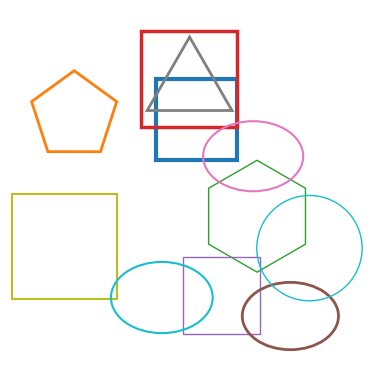[{"shape": "square", "thickness": 3, "radius": 0.53, "center": [0.511, 0.689]}, {"shape": "pentagon", "thickness": 2, "radius": 0.58, "center": [0.193, 0.7]}, {"shape": "hexagon", "thickness": 1, "radius": 0.73, "center": [0.668, 0.438]}, {"shape": "square", "thickness": 2.5, "radius": 0.62, "center": [0.49, 0.794]}, {"shape": "square", "thickness": 1, "radius": 0.5, "center": [0.576, 0.232]}, {"shape": "oval", "thickness": 2, "radius": 0.62, "center": [0.754, 0.179]}, {"shape": "oval", "thickness": 1.5, "radius": 0.65, "center": [0.658, 0.594]}, {"shape": "triangle", "thickness": 2, "radius": 0.64, "center": [0.492, 0.777]}, {"shape": "square", "thickness": 1.5, "radius": 0.68, "center": [0.168, 0.359]}, {"shape": "oval", "thickness": 1.5, "radius": 0.66, "center": [0.42, 0.227]}, {"shape": "circle", "thickness": 1, "radius": 0.68, "center": [0.804, 0.356]}]